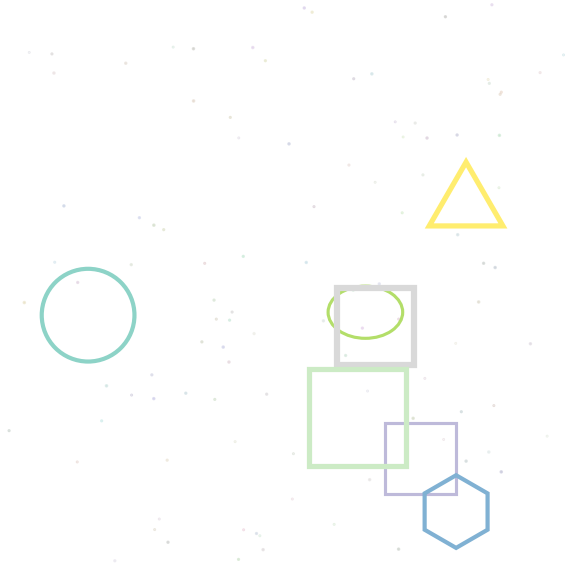[{"shape": "circle", "thickness": 2, "radius": 0.4, "center": [0.153, 0.453]}, {"shape": "square", "thickness": 1.5, "radius": 0.31, "center": [0.729, 0.205]}, {"shape": "hexagon", "thickness": 2, "radius": 0.31, "center": [0.79, 0.113]}, {"shape": "oval", "thickness": 1.5, "radius": 0.32, "center": [0.633, 0.459]}, {"shape": "square", "thickness": 3, "radius": 0.33, "center": [0.65, 0.434]}, {"shape": "square", "thickness": 2.5, "radius": 0.42, "center": [0.619, 0.276]}, {"shape": "triangle", "thickness": 2.5, "radius": 0.37, "center": [0.807, 0.645]}]